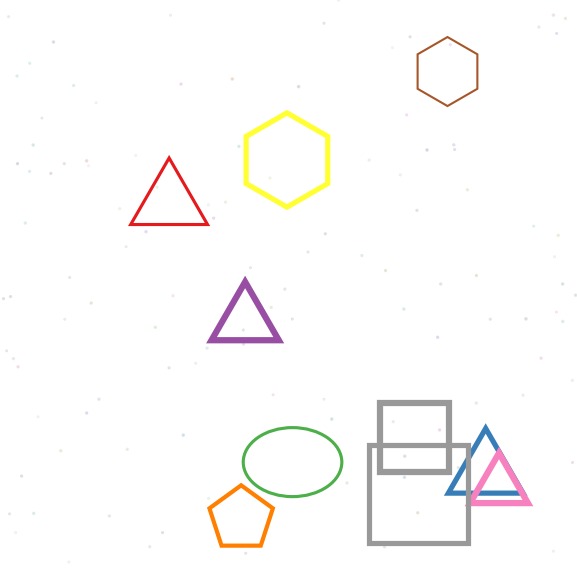[{"shape": "triangle", "thickness": 1.5, "radius": 0.38, "center": [0.293, 0.649]}, {"shape": "triangle", "thickness": 2.5, "radius": 0.37, "center": [0.841, 0.183]}, {"shape": "oval", "thickness": 1.5, "radius": 0.43, "center": [0.507, 0.199]}, {"shape": "triangle", "thickness": 3, "radius": 0.34, "center": [0.424, 0.444]}, {"shape": "pentagon", "thickness": 2, "radius": 0.29, "center": [0.418, 0.101]}, {"shape": "hexagon", "thickness": 2.5, "radius": 0.41, "center": [0.497, 0.722]}, {"shape": "hexagon", "thickness": 1, "radius": 0.3, "center": [0.775, 0.875]}, {"shape": "triangle", "thickness": 3, "radius": 0.29, "center": [0.864, 0.157]}, {"shape": "square", "thickness": 3, "radius": 0.3, "center": [0.718, 0.242]}, {"shape": "square", "thickness": 2.5, "radius": 0.43, "center": [0.725, 0.144]}]